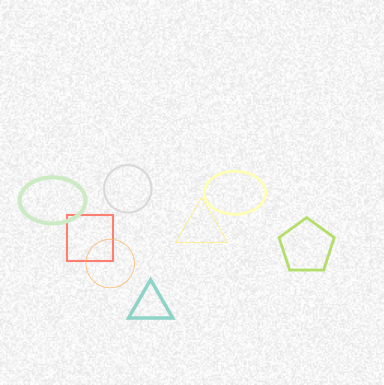[{"shape": "triangle", "thickness": 2.5, "radius": 0.33, "center": [0.391, 0.207]}, {"shape": "oval", "thickness": 2, "radius": 0.4, "center": [0.61, 0.499]}, {"shape": "square", "thickness": 1.5, "radius": 0.3, "center": [0.233, 0.381]}, {"shape": "circle", "thickness": 0.5, "radius": 0.32, "center": [0.286, 0.316]}, {"shape": "pentagon", "thickness": 2, "radius": 0.38, "center": [0.796, 0.36]}, {"shape": "circle", "thickness": 1.5, "radius": 0.31, "center": [0.332, 0.509]}, {"shape": "oval", "thickness": 3, "radius": 0.43, "center": [0.137, 0.479]}, {"shape": "triangle", "thickness": 0.5, "radius": 0.39, "center": [0.524, 0.409]}]